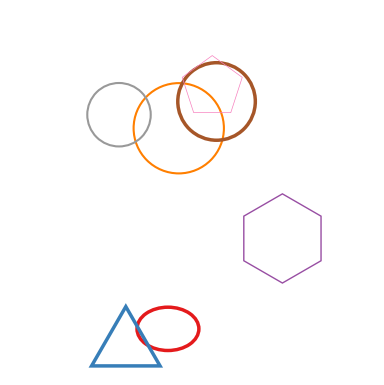[{"shape": "oval", "thickness": 2.5, "radius": 0.4, "center": [0.436, 0.146]}, {"shape": "triangle", "thickness": 2.5, "radius": 0.51, "center": [0.327, 0.101]}, {"shape": "hexagon", "thickness": 1, "radius": 0.58, "center": [0.734, 0.381]}, {"shape": "circle", "thickness": 1.5, "radius": 0.59, "center": [0.464, 0.667]}, {"shape": "circle", "thickness": 2.5, "radius": 0.5, "center": [0.562, 0.736]}, {"shape": "pentagon", "thickness": 0.5, "radius": 0.41, "center": [0.551, 0.774]}, {"shape": "circle", "thickness": 1.5, "radius": 0.41, "center": [0.309, 0.702]}]